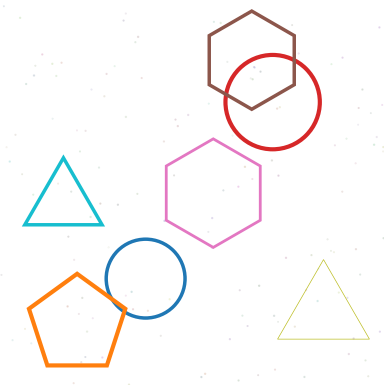[{"shape": "circle", "thickness": 2.5, "radius": 0.51, "center": [0.378, 0.276]}, {"shape": "pentagon", "thickness": 3, "radius": 0.66, "center": [0.2, 0.157]}, {"shape": "circle", "thickness": 3, "radius": 0.61, "center": [0.708, 0.735]}, {"shape": "hexagon", "thickness": 2.5, "radius": 0.64, "center": [0.654, 0.844]}, {"shape": "hexagon", "thickness": 2, "radius": 0.7, "center": [0.554, 0.498]}, {"shape": "triangle", "thickness": 0.5, "radius": 0.69, "center": [0.84, 0.188]}, {"shape": "triangle", "thickness": 2.5, "radius": 0.58, "center": [0.165, 0.474]}]